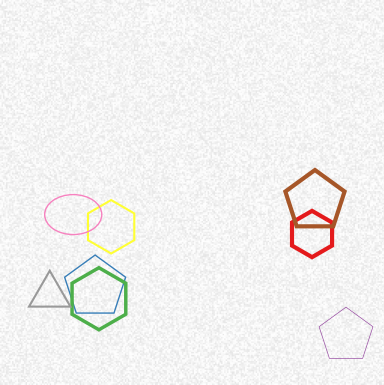[{"shape": "hexagon", "thickness": 3, "radius": 0.3, "center": [0.81, 0.392]}, {"shape": "pentagon", "thickness": 1, "radius": 0.42, "center": [0.247, 0.254]}, {"shape": "hexagon", "thickness": 2.5, "radius": 0.4, "center": [0.257, 0.224]}, {"shape": "pentagon", "thickness": 0.5, "radius": 0.37, "center": [0.899, 0.129]}, {"shape": "hexagon", "thickness": 1.5, "radius": 0.35, "center": [0.289, 0.411]}, {"shape": "pentagon", "thickness": 3, "radius": 0.4, "center": [0.818, 0.478]}, {"shape": "oval", "thickness": 1, "radius": 0.37, "center": [0.19, 0.443]}, {"shape": "triangle", "thickness": 1.5, "radius": 0.31, "center": [0.129, 0.235]}]